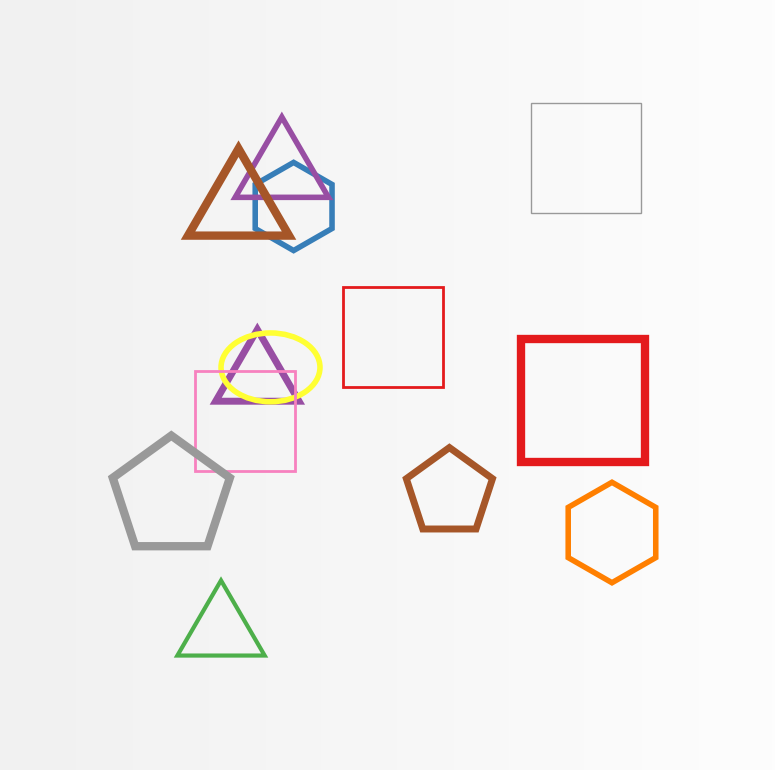[{"shape": "square", "thickness": 1, "radius": 0.32, "center": [0.507, 0.562]}, {"shape": "square", "thickness": 3, "radius": 0.4, "center": [0.752, 0.48]}, {"shape": "hexagon", "thickness": 2, "radius": 0.29, "center": [0.379, 0.732]}, {"shape": "triangle", "thickness": 1.5, "radius": 0.33, "center": [0.285, 0.181]}, {"shape": "triangle", "thickness": 2, "radius": 0.35, "center": [0.364, 0.778]}, {"shape": "triangle", "thickness": 2.5, "radius": 0.31, "center": [0.332, 0.51]}, {"shape": "hexagon", "thickness": 2, "radius": 0.33, "center": [0.79, 0.308]}, {"shape": "oval", "thickness": 2, "radius": 0.32, "center": [0.349, 0.523]}, {"shape": "triangle", "thickness": 3, "radius": 0.38, "center": [0.308, 0.732]}, {"shape": "pentagon", "thickness": 2.5, "radius": 0.29, "center": [0.58, 0.36]}, {"shape": "square", "thickness": 1, "radius": 0.32, "center": [0.316, 0.453]}, {"shape": "square", "thickness": 0.5, "radius": 0.35, "center": [0.756, 0.795]}, {"shape": "pentagon", "thickness": 3, "radius": 0.4, "center": [0.221, 0.355]}]